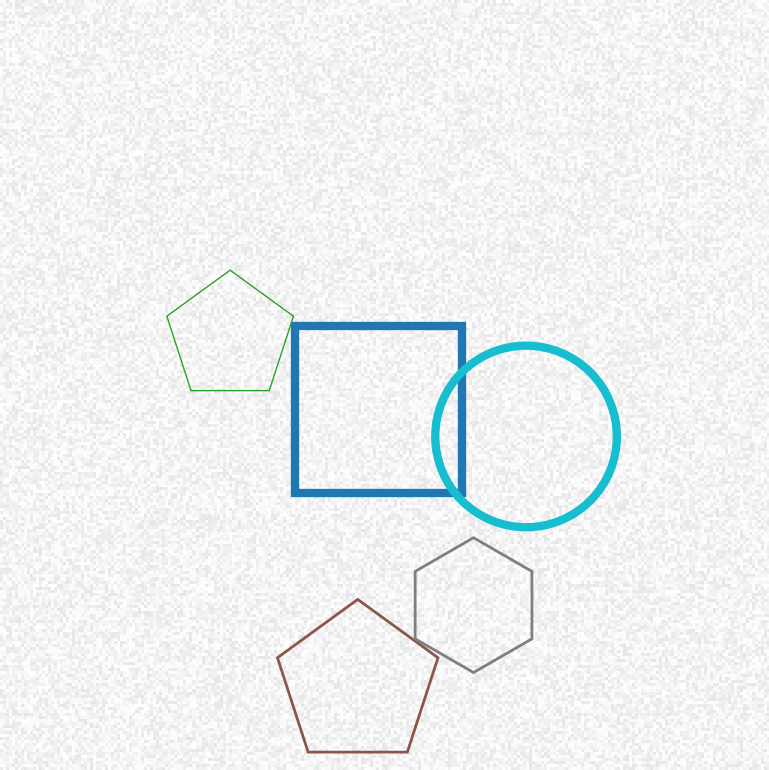[{"shape": "square", "thickness": 3, "radius": 0.54, "center": [0.492, 0.468]}, {"shape": "pentagon", "thickness": 0.5, "radius": 0.43, "center": [0.299, 0.563]}, {"shape": "pentagon", "thickness": 1, "radius": 0.55, "center": [0.465, 0.112]}, {"shape": "hexagon", "thickness": 1, "radius": 0.44, "center": [0.615, 0.214]}, {"shape": "circle", "thickness": 3, "radius": 0.59, "center": [0.683, 0.433]}]